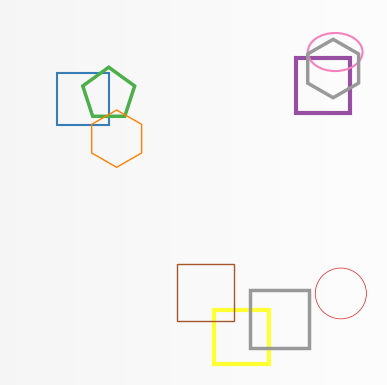[{"shape": "circle", "thickness": 0.5, "radius": 0.33, "center": [0.88, 0.238]}, {"shape": "square", "thickness": 1.5, "radius": 0.34, "center": [0.214, 0.743]}, {"shape": "pentagon", "thickness": 2.5, "radius": 0.35, "center": [0.281, 0.755]}, {"shape": "square", "thickness": 3, "radius": 0.35, "center": [0.833, 0.777]}, {"shape": "hexagon", "thickness": 1, "radius": 0.37, "center": [0.301, 0.64]}, {"shape": "square", "thickness": 3, "radius": 0.35, "center": [0.624, 0.125]}, {"shape": "square", "thickness": 1, "radius": 0.37, "center": [0.531, 0.24]}, {"shape": "oval", "thickness": 1.5, "radius": 0.35, "center": [0.865, 0.865]}, {"shape": "hexagon", "thickness": 2.5, "radius": 0.38, "center": [0.86, 0.822]}, {"shape": "square", "thickness": 2.5, "radius": 0.38, "center": [0.722, 0.171]}]